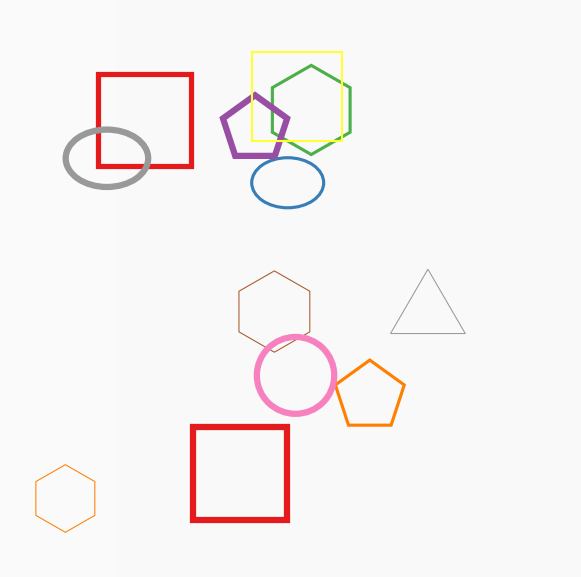[{"shape": "square", "thickness": 3, "radius": 0.4, "center": [0.412, 0.18]}, {"shape": "square", "thickness": 2.5, "radius": 0.4, "center": [0.249, 0.791]}, {"shape": "oval", "thickness": 1.5, "radius": 0.31, "center": [0.495, 0.683]}, {"shape": "hexagon", "thickness": 1.5, "radius": 0.39, "center": [0.535, 0.809]}, {"shape": "pentagon", "thickness": 3, "radius": 0.29, "center": [0.439, 0.776]}, {"shape": "pentagon", "thickness": 1.5, "radius": 0.31, "center": [0.636, 0.313]}, {"shape": "hexagon", "thickness": 0.5, "radius": 0.29, "center": [0.112, 0.136]}, {"shape": "square", "thickness": 1, "radius": 0.39, "center": [0.511, 0.832]}, {"shape": "hexagon", "thickness": 0.5, "radius": 0.35, "center": [0.472, 0.46]}, {"shape": "circle", "thickness": 3, "radius": 0.33, "center": [0.508, 0.349]}, {"shape": "oval", "thickness": 3, "radius": 0.35, "center": [0.184, 0.725]}, {"shape": "triangle", "thickness": 0.5, "radius": 0.37, "center": [0.736, 0.459]}]